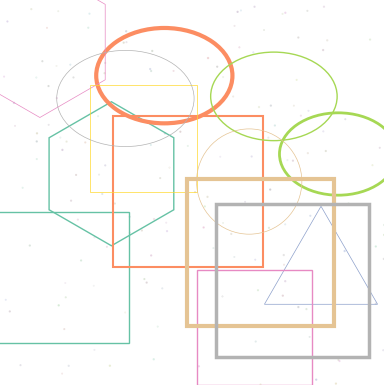[{"shape": "square", "thickness": 1, "radius": 0.85, "center": [0.166, 0.279]}, {"shape": "hexagon", "thickness": 1, "radius": 0.94, "center": [0.289, 0.549]}, {"shape": "square", "thickness": 1.5, "radius": 0.98, "center": [0.488, 0.503]}, {"shape": "oval", "thickness": 3, "radius": 0.88, "center": [0.427, 0.803]}, {"shape": "triangle", "thickness": 0.5, "radius": 0.85, "center": [0.834, 0.295]}, {"shape": "hexagon", "thickness": 0.5, "radius": 0.98, "center": [0.104, 0.891]}, {"shape": "square", "thickness": 1, "radius": 0.74, "center": [0.66, 0.15]}, {"shape": "oval", "thickness": 2, "radius": 0.76, "center": [0.879, 0.6]}, {"shape": "oval", "thickness": 1, "radius": 0.82, "center": [0.711, 0.75]}, {"shape": "square", "thickness": 0.5, "radius": 0.69, "center": [0.373, 0.64]}, {"shape": "circle", "thickness": 0.5, "radius": 0.68, "center": [0.647, 0.528]}, {"shape": "square", "thickness": 3, "radius": 0.96, "center": [0.677, 0.343]}, {"shape": "oval", "thickness": 0.5, "radius": 0.89, "center": [0.326, 0.744]}, {"shape": "square", "thickness": 2.5, "radius": 1.0, "center": [0.76, 0.271]}]